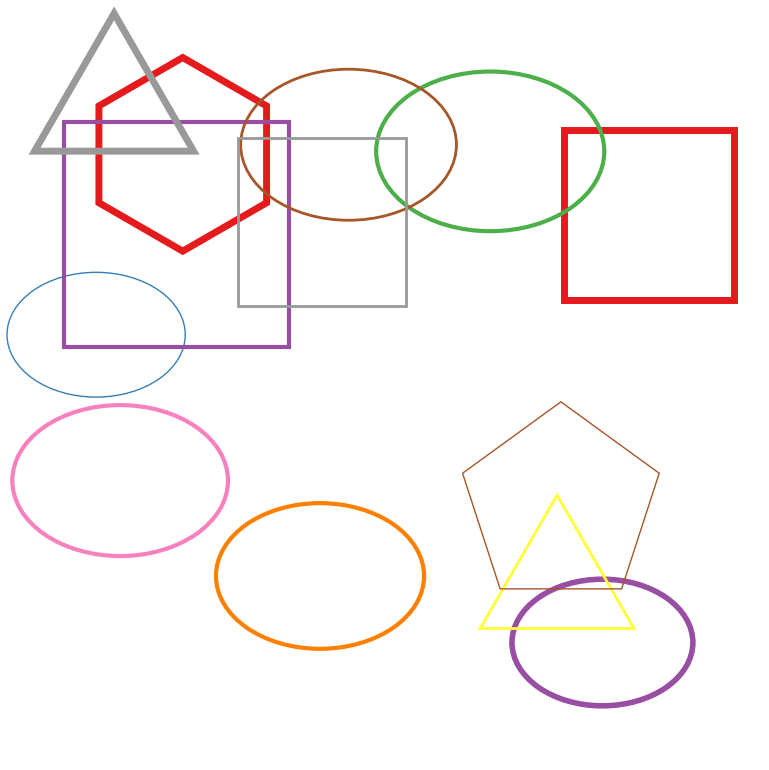[{"shape": "hexagon", "thickness": 2.5, "radius": 0.63, "center": [0.237, 0.8]}, {"shape": "square", "thickness": 2.5, "radius": 0.55, "center": [0.843, 0.721]}, {"shape": "oval", "thickness": 0.5, "radius": 0.58, "center": [0.125, 0.565]}, {"shape": "oval", "thickness": 1.5, "radius": 0.74, "center": [0.637, 0.803]}, {"shape": "oval", "thickness": 2, "radius": 0.59, "center": [0.782, 0.166]}, {"shape": "square", "thickness": 1.5, "radius": 0.73, "center": [0.229, 0.695]}, {"shape": "oval", "thickness": 1.5, "radius": 0.68, "center": [0.416, 0.252]}, {"shape": "triangle", "thickness": 1, "radius": 0.58, "center": [0.724, 0.241]}, {"shape": "oval", "thickness": 1, "radius": 0.7, "center": [0.453, 0.812]}, {"shape": "pentagon", "thickness": 0.5, "radius": 0.67, "center": [0.728, 0.344]}, {"shape": "oval", "thickness": 1.5, "radius": 0.7, "center": [0.156, 0.376]}, {"shape": "square", "thickness": 1, "radius": 0.54, "center": [0.418, 0.712]}, {"shape": "triangle", "thickness": 2.5, "radius": 0.6, "center": [0.148, 0.863]}]